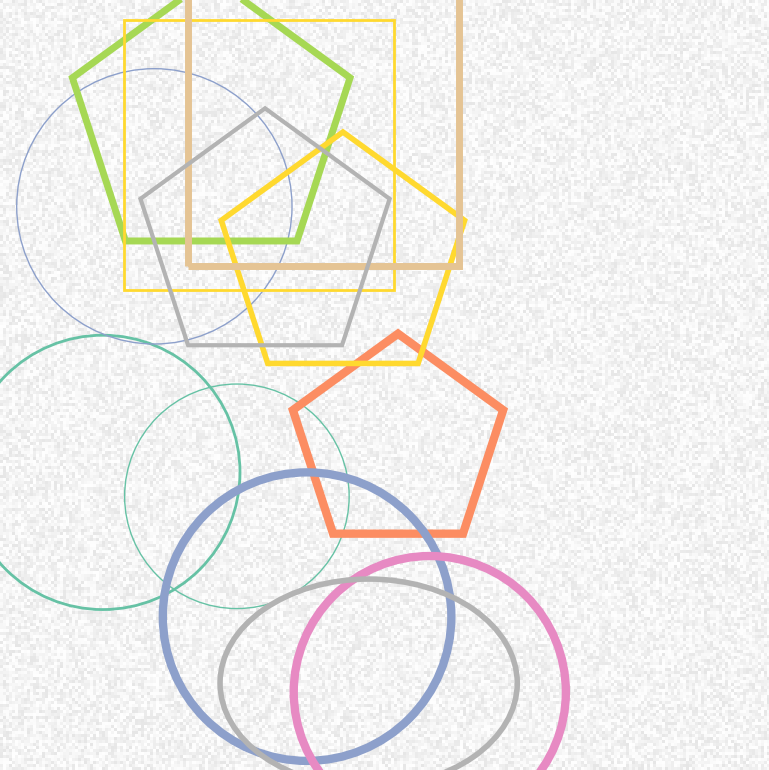[{"shape": "circle", "thickness": 1, "radius": 0.89, "center": [0.134, 0.386]}, {"shape": "circle", "thickness": 0.5, "radius": 0.73, "center": [0.308, 0.355]}, {"shape": "pentagon", "thickness": 3, "radius": 0.72, "center": [0.517, 0.423]}, {"shape": "circle", "thickness": 0.5, "radius": 0.89, "center": [0.2, 0.732]}, {"shape": "circle", "thickness": 3, "radius": 0.94, "center": [0.399, 0.199]}, {"shape": "circle", "thickness": 3, "radius": 0.88, "center": [0.558, 0.101]}, {"shape": "pentagon", "thickness": 2.5, "radius": 0.95, "center": [0.274, 0.84]}, {"shape": "pentagon", "thickness": 2, "radius": 0.83, "center": [0.445, 0.662]}, {"shape": "square", "thickness": 1, "radius": 0.88, "center": [0.337, 0.799]}, {"shape": "square", "thickness": 2.5, "radius": 0.88, "center": [0.42, 0.831]}, {"shape": "oval", "thickness": 2, "radius": 0.96, "center": [0.479, 0.113]}, {"shape": "pentagon", "thickness": 1.5, "radius": 0.85, "center": [0.344, 0.689]}]